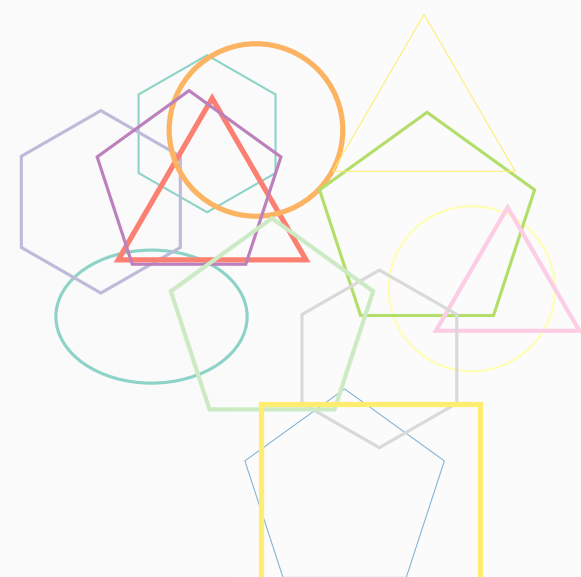[{"shape": "hexagon", "thickness": 1, "radius": 0.68, "center": [0.356, 0.768]}, {"shape": "oval", "thickness": 1.5, "radius": 0.82, "center": [0.261, 0.451]}, {"shape": "circle", "thickness": 1, "radius": 0.71, "center": [0.812, 0.499]}, {"shape": "hexagon", "thickness": 1.5, "radius": 0.79, "center": [0.173, 0.65]}, {"shape": "triangle", "thickness": 2.5, "radius": 0.93, "center": [0.365, 0.642]}, {"shape": "pentagon", "thickness": 0.5, "radius": 0.9, "center": [0.593, 0.145]}, {"shape": "circle", "thickness": 2.5, "radius": 0.75, "center": [0.44, 0.774]}, {"shape": "pentagon", "thickness": 1.5, "radius": 0.97, "center": [0.735, 0.61]}, {"shape": "triangle", "thickness": 2, "radius": 0.71, "center": [0.873, 0.498]}, {"shape": "hexagon", "thickness": 1.5, "radius": 0.77, "center": [0.653, 0.378]}, {"shape": "pentagon", "thickness": 1.5, "radius": 0.83, "center": [0.325, 0.676]}, {"shape": "pentagon", "thickness": 2, "radius": 0.91, "center": [0.468, 0.438]}, {"shape": "square", "thickness": 2.5, "radius": 0.94, "center": [0.637, 0.111]}, {"shape": "triangle", "thickness": 0.5, "radius": 0.91, "center": [0.73, 0.793]}]